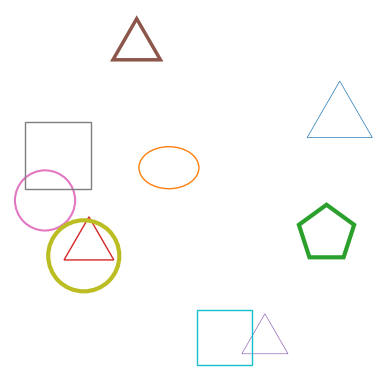[{"shape": "triangle", "thickness": 0.5, "radius": 0.49, "center": [0.882, 0.692]}, {"shape": "oval", "thickness": 1, "radius": 0.39, "center": [0.439, 0.564]}, {"shape": "pentagon", "thickness": 3, "radius": 0.38, "center": [0.848, 0.393]}, {"shape": "triangle", "thickness": 1, "radius": 0.37, "center": [0.231, 0.362]}, {"shape": "triangle", "thickness": 0.5, "radius": 0.35, "center": [0.688, 0.116]}, {"shape": "triangle", "thickness": 2.5, "radius": 0.36, "center": [0.355, 0.88]}, {"shape": "circle", "thickness": 1.5, "radius": 0.39, "center": [0.117, 0.479]}, {"shape": "square", "thickness": 1, "radius": 0.43, "center": [0.151, 0.596]}, {"shape": "circle", "thickness": 3, "radius": 0.46, "center": [0.218, 0.336]}, {"shape": "square", "thickness": 1, "radius": 0.35, "center": [0.584, 0.123]}]